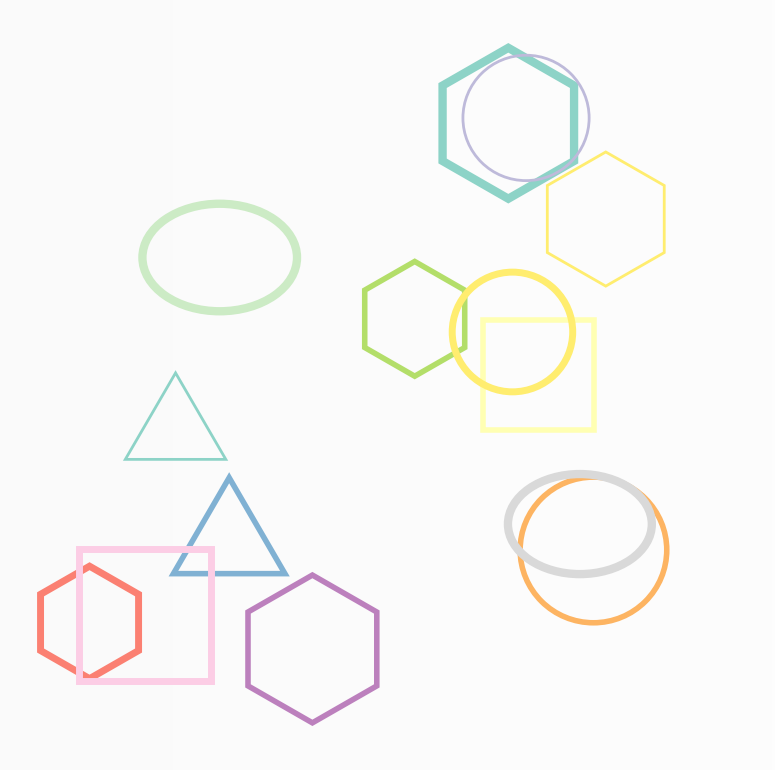[{"shape": "hexagon", "thickness": 3, "radius": 0.49, "center": [0.656, 0.84]}, {"shape": "triangle", "thickness": 1, "radius": 0.37, "center": [0.227, 0.441]}, {"shape": "square", "thickness": 2, "radius": 0.36, "center": [0.695, 0.513]}, {"shape": "circle", "thickness": 1, "radius": 0.41, "center": [0.679, 0.847]}, {"shape": "hexagon", "thickness": 2.5, "radius": 0.37, "center": [0.116, 0.192]}, {"shape": "triangle", "thickness": 2, "radius": 0.42, "center": [0.296, 0.297]}, {"shape": "circle", "thickness": 2, "radius": 0.47, "center": [0.766, 0.286]}, {"shape": "hexagon", "thickness": 2, "radius": 0.37, "center": [0.535, 0.586]}, {"shape": "square", "thickness": 2.5, "radius": 0.43, "center": [0.187, 0.202]}, {"shape": "oval", "thickness": 3, "radius": 0.46, "center": [0.748, 0.319]}, {"shape": "hexagon", "thickness": 2, "radius": 0.48, "center": [0.403, 0.157]}, {"shape": "oval", "thickness": 3, "radius": 0.5, "center": [0.284, 0.666]}, {"shape": "circle", "thickness": 2.5, "radius": 0.39, "center": [0.661, 0.569]}, {"shape": "hexagon", "thickness": 1, "radius": 0.44, "center": [0.782, 0.716]}]